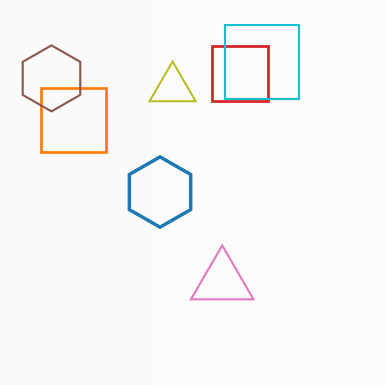[{"shape": "hexagon", "thickness": 2.5, "radius": 0.46, "center": [0.413, 0.501]}, {"shape": "square", "thickness": 2, "radius": 0.42, "center": [0.19, 0.688]}, {"shape": "square", "thickness": 2, "radius": 0.36, "center": [0.619, 0.808]}, {"shape": "hexagon", "thickness": 1.5, "radius": 0.43, "center": [0.133, 0.796]}, {"shape": "triangle", "thickness": 1.5, "radius": 0.47, "center": [0.573, 0.269]}, {"shape": "triangle", "thickness": 1.5, "radius": 0.34, "center": [0.445, 0.771]}, {"shape": "square", "thickness": 1.5, "radius": 0.48, "center": [0.677, 0.839]}]